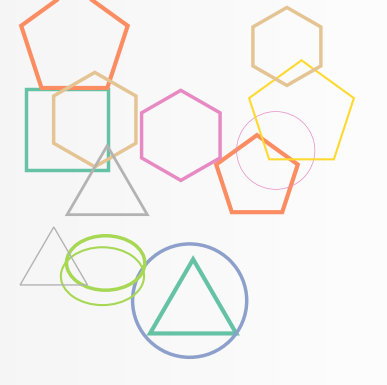[{"shape": "square", "thickness": 2.5, "radius": 0.53, "center": [0.173, 0.664]}, {"shape": "triangle", "thickness": 3, "radius": 0.64, "center": [0.498, 0.198]}, {"shape": "pentagon", "thickness": 3, "radius": 0.55, "center": [0.663, 0.538]}, {"shape": "pentagon", "thickness": 3, "radius": 0.72, "center": [0.192, 0.888]}, {"shape": "circle", "thickness": 2.5, "radius": 0.74, "center": [0.489, 0.219]}, {"shape": "hexagon", "thickness": 2.5, "radius": 0.58, "center": [0.467, 0.648]}, {"shape": "circle", "thickness": 0.5, "radius": 0.5, "center": [0.712, 0.609]}, {"shape": "oval", "thickness": 2.5, "radius": 0.51, "center": [0.273, 0.317]}, {"shape": "oval", "thickness": 1.5, "radius": 0.54, "center": [0.264, 0.283]}, {"shape": "pentagon", "thickness": 1.5, "radius": 0.71, "center": [0.778, 0.701]}, {"shape": "hexagon", "thickness": 2.5, "radius": 0.61, "center": [0.245, 0.689]}, {"shape": "hexagon", "thickness": 2.5, "radius": 0.51, "center": [0.74, 0.879]}, {"shape": "triangle", "thickness": 1, "radius": 0.5, "center": [0.139, 0.31]}, {"shape": "triangle", "thickness": 2, "radius": 0.6, "center": [0.277, 0.502]}]